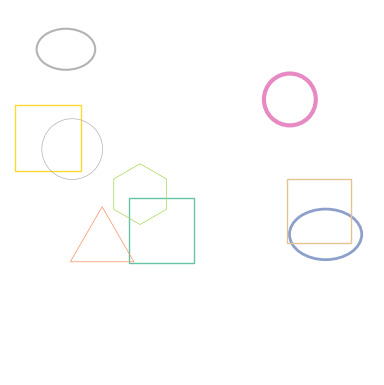[{"shape": "square", "thickness": 1, "radius": 0.42, "center": [0.419, 0.402]}, {"shape": "triangle", "thickness": 0.5, "radius": 0.48, "center": [0.265, 0.368]}, {"shape": "oval", "thickness": 2, "radius": 0.47, "center": [0.846, 0.391]}, {"shape": "circle", "thickness": 3, "radius": 0.34, "center": [0.753, 0.742]}, {"shape": "hexagon", "thickness": 0.5, "radius": 0.39, "center": [0.364, 0.496]}, {"shape": "square", "thickness": 1, "radius": 0.43, "center": [0.125, 0.641]}, {"shape": "square", "thickness": 1, "radius": 0.42, "center": [0.829, 0.452]}, {"shape": "oval", "thickness": 1.5, "radius": 0.38, "center": [0.171, 0.872]}, {"shape": "circle", "thickness": 0.5, "radius": 0.39, "center": [0.188, 0.613]}]